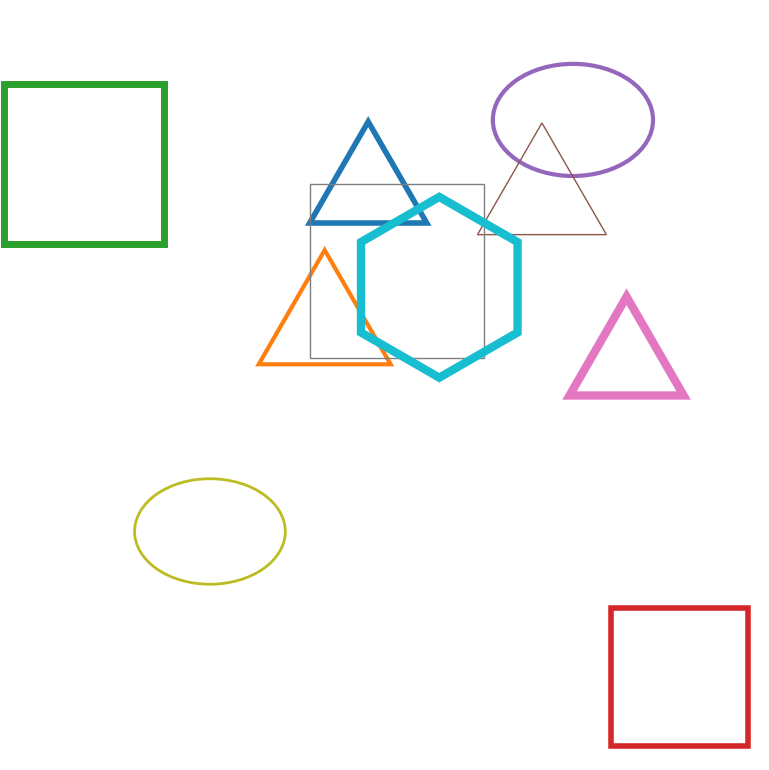[{"shape": "triangle", "thickness": 2, "radius": 0.44, "center": [0.478, 0.754]}, {"shape": "triangle", "thickness": 1.5, "radius": 0.49, "center": [0.422, 0.576]}, {"shape": "square", "thickness": 2.5, "radius": 0.52, "center": [0.109, 0.787]}, {"shape": "square", "thickness": 2, "radius": 0.45, "center": [0.883, 0.121]}, {"shape": "oval", "thickness": 1.5, "radius": 0.52, "center": [0.744, 0.844]}, {"shape": "triangle", "thickness": 0.5, "radius": 0.48, "center": [0.704, 0.744]}, {"shape": "triangle", "thickness": 3, "radius": 0.43, "center": [0.814, 0.529]}, {"shape": "square", "thickness": 0.5, "radius": 0.56, "center": [0.516, 0.648]}, {"shape": "oval", "thickness": 1, "radius": 0.49, "center": [0.273, 0.31]}, {"shape": "hexagon", "thickness": 3, "radius": 0.59, "center": [0.57, 0.627]}]